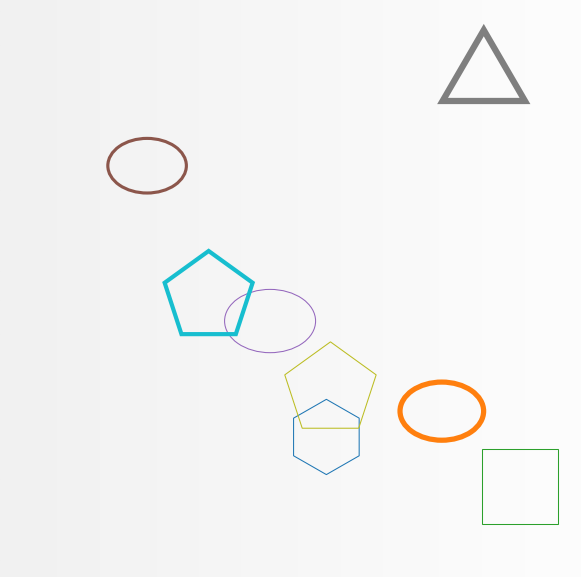[{"shape": "hexagon", "thickness": 0.5, "radius": 0.33, "center": [0.561, 0.242]}, {"shape": "oval", "thickness": 2.5, "radius": 0.36, "center": [0.76, 0.287]}, {"shape": "square", "thickness": 0.5, "radius": 0.33, "center": [0.894, 0.157]}, {"shape": "oval", "thickness": 0.5, "radius": 0.39, "center": [0.465, 0.443]}, {"shape": "oval", "thickness": 1.5, "radius": 0.34, "center": [0.253, 0.712]}, {"shape": "triangle", "thickness": 3, "radius": 0.41, "center": [0.832, 0.865]}, {"shape": "pentagon", "thickness": 0.5, "radius": 0.41, "center": [0.569, 0.324]}, {"shape": "pentagon", "thickness": 2, "radius": 0.4, "center": [0.359, 0.485]}]